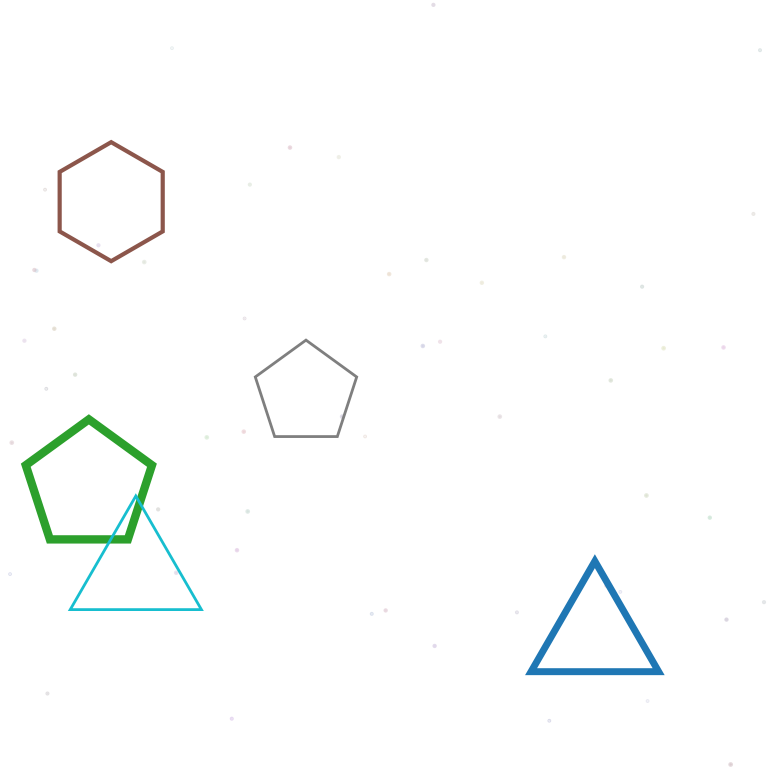[{"shape": "triangle", "thickness": 2.5, "radius": 0.48, "center": [0.773, 0.176]}, {"shape": "pentagon", "thickness": 3, "radius": 0.43, "center": [0.115, 0.369]}, {"shape": "hexagon", "thickness": 1.5, "radius": 0.39, "center": [0.144, 0.738]}, {"shape": "pentagon", "thickness": 1, "radius": 0.35, "center": [0.397, 0.489]}, {"shape": "triangle", "thickness": 1, "radius": 0.49, "center": [0.176, 0.257]}]